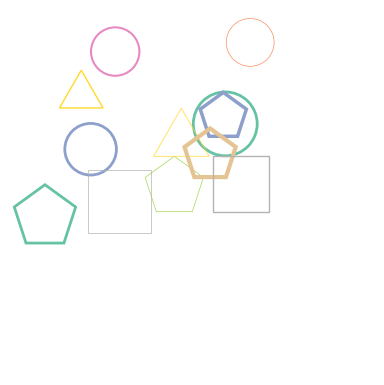[{"shape": "circle", "thickness": 2, "radius": 0.41, "center": [0.585, 0.678]}, {"shape": "pentagon", "thickness": 2, "radius": 0.42, "center": [0.117, 0.436]}, {"shape": "circle", "thickness": 0.5, "radius": 0.31, "center": [0.65, 0.89]}, {"shape": "circle", "thickness": 2, "radius": 0.34, "center": [0.235, 0.612]}, {"shape": "pentagon", "thickness": 2.5, "radius": 0.31, "center": [0.58, 0.697]}, {"shape": "circle", "thickness": 1.5, "radius": 0.31, "center": [0.299, 0.866]}, {"shape": "pentagon", "thickness": 0.5, "radius": 0.4, "center": [0.453, 0.515]}, {"shape": "triangle", "thickness": 0.5, "radius": 0.42, "center": [0.471, 0.636]}, {"shape": "triangle", "thickness": 1, "radius": 0.33, "center": [0.211, 0.752]}, {"shape": "pentagon", "thickness": 3, "radius": 0.35, "center": [0.546, 0.597]}, {"shape": "square", "thickness": 0.5, "radius": 0.41, "center": [0.31, 0.477]}, {"shape": "square", "thickness": 1, "radius": 0.36, "center": [0.626, 0.523]}]